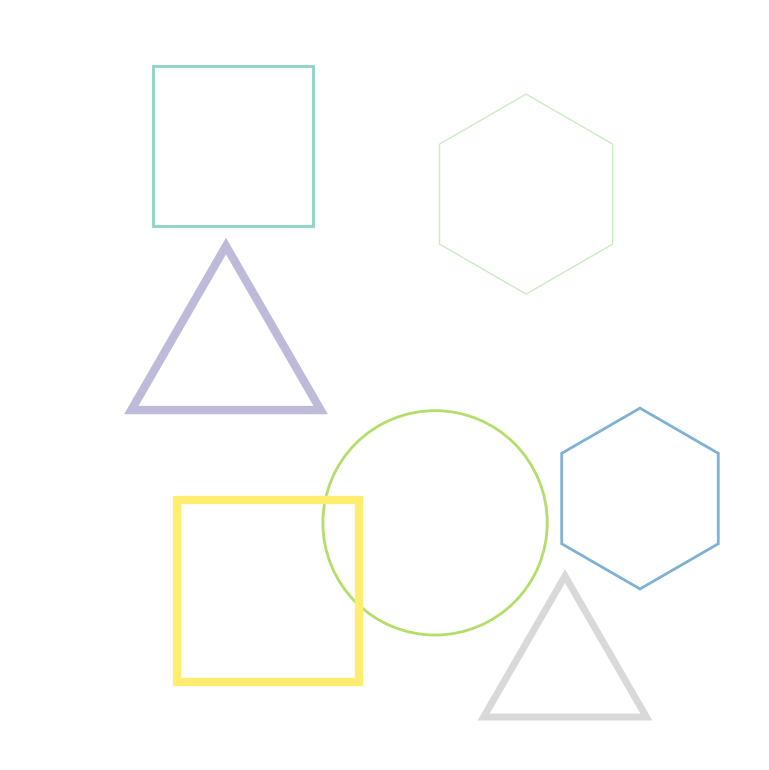[{"shape": "square", "thickness": 1, "radius": 0.52, "center": [0.303, 0.811]}, {"shape": "triangle", "thickness": 3, "radius": 0.71, "center": [0.293, 0.538]}, {"shape": "hexagon", "thickness": 1, "radius": 0.59, "center": [0.831, 0.353]}, {"shape": "circle", "thickness": 1, "radius": 0.73, "center": [0.565, 0.321]}, {"shape": "triangle", "thickness": 2.5, "radius": 0.61, "center": [0.734, 0.13]}, {"shape": "hexagon", "thickness": 0.5, "radius": 0.65, "center": [0.683, 0.748]}, {"shape": "square", "thickness": 3, "radius": 0.59, "center": [0.348, 0.232]}]